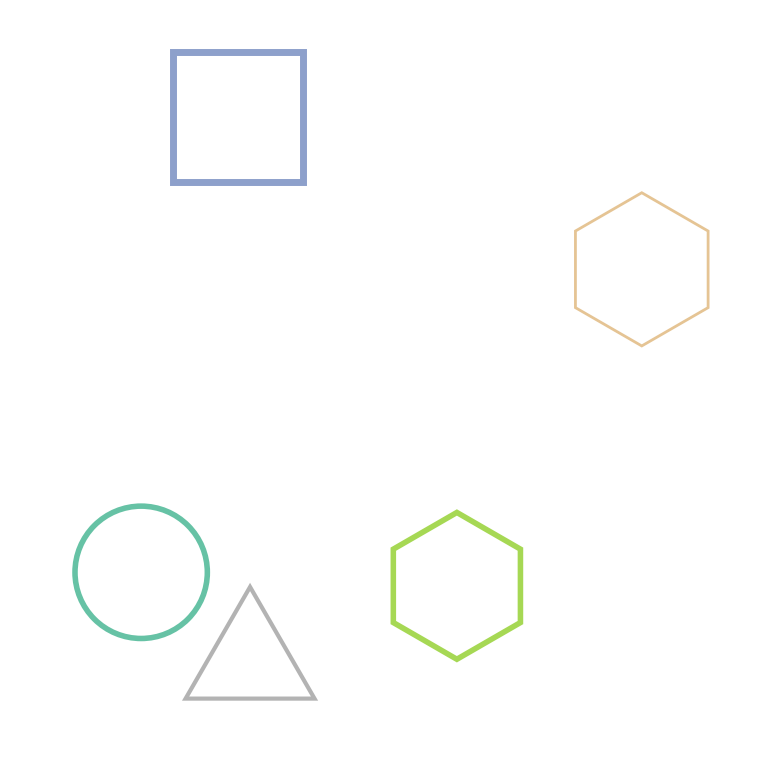[{"shape": "circle", "thickness": 2, "radius": 0.43, "center": [0.183, 0.257]}, {"shape": "square", "thickness": 2.5, "radius": 0.42, "center": [0.309, 0.848]}, {"shape": "hexagon", "thickness": 2, "radius": 0.48, "center": [0.593, 0.239]}, {"shape": "hexagon", "thickness": 1, "radius": 0.5, "center": [0.833, 0.65]}, {"shape": "triangle", "thickness": 1.5, "radius": 0.48, "center": [0.325, 0.141]}]